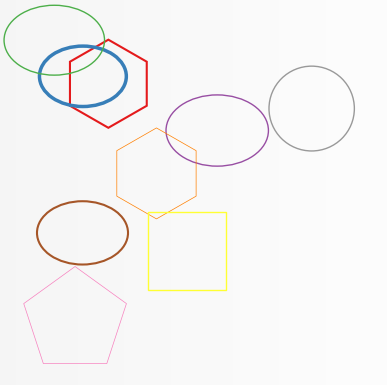[{"shape": "hexagon", "thickness": 1.5, "radius": 0.57, "center": [0.28, 0.782]}, {"shape": "oval", "thickness": 2.5, "radius": 0.56, "center": [0.214, 0.802]}, {"shape": "oval", "thickness": 1, "radius": 0.65, "center": [0.14, 0.896]}, {"shape": "oval", "thickness": 1, "radius": 0.66, "center": [0.561, 0.661]}, {"shape": "hexagon", "thickness": 0.5, "radius": 0.59, "center": [0.404, 0.55]}, {"shape": "square", "thickness": 1, "radius": 0.5, "center": [0.483, 0.349]}, {"shape": "oval", "thickness": 1.5, "radius": 0.59, "center": [0.213, 0.395]}, {"shape": "pentagon", "thickness": 0.5, "radius": 0.7, "center": [0.194, 0.168]}, {"shape": "circle", "thickness": 1, "radius": 0.55, "center": [0.804, 0.718]}]